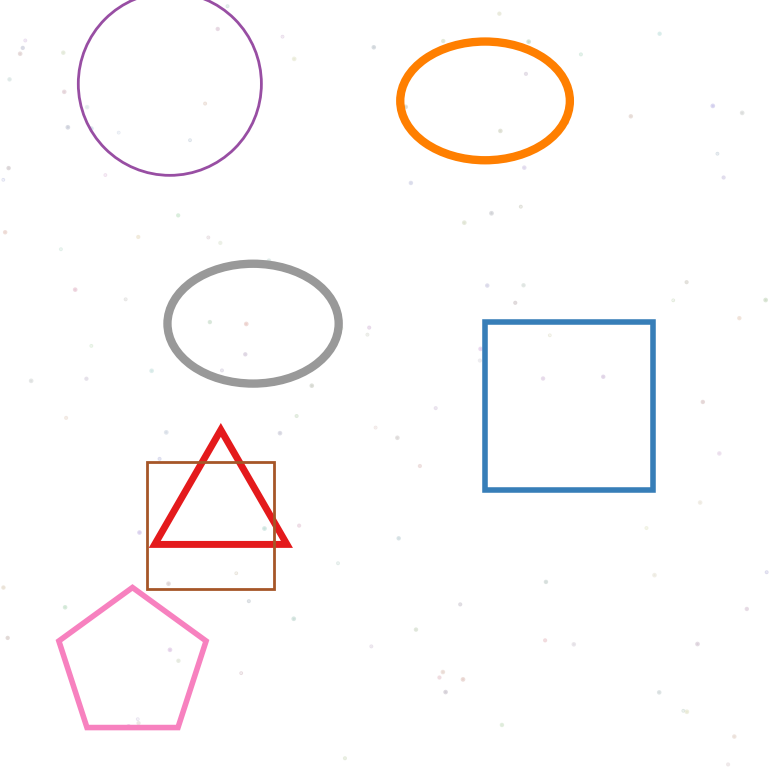[{"shape": "triangle", "thickness": 2.5, "radius": 0.5, "center": [0.287, 0.343]}, {"shape": "square", "thickness": 2, "radius": 0.55, "center": [0.739, 0.472]}, {"shape": "circle", "thickness": 1, "radius": 0.59, "center": [0.221, 0.891]}, {"shape": "oval", "thickness": 3, "radius": 0.55, "center": [0.63, 0.869]}, {"shape": "square", "thickness": 1, "radius": 0.41, "center": [0.274, 0.317]}, {"shape": "pentagon", "thickness": 2, "radius": 0.5, "center": [0.172, 0.136]}, {"shape": "oval", "thickness": 3, "radius": 0.56, "center": [0.329, 0.58]}]